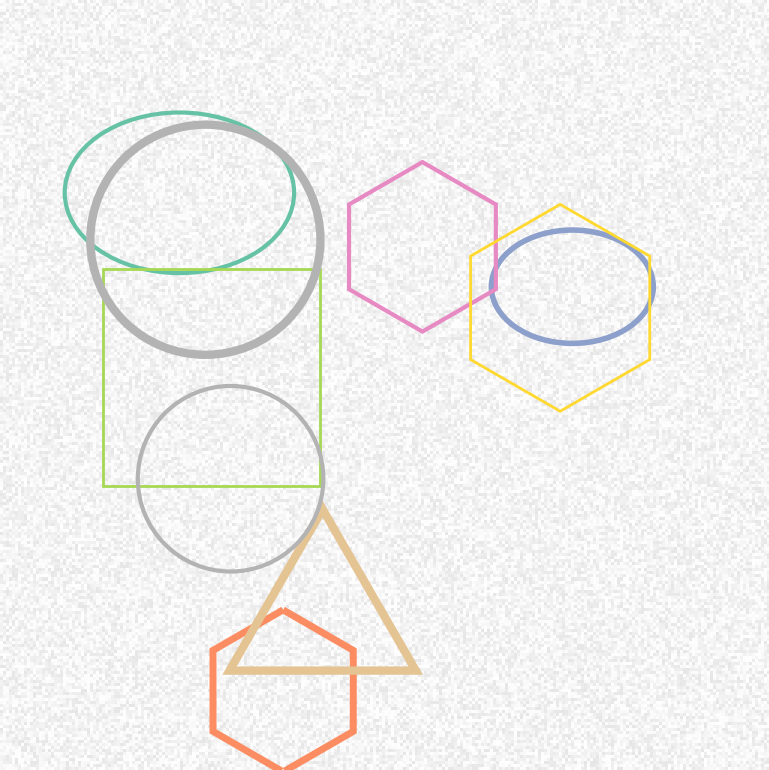[{"shape": "oval", "thickness": 1.5, "radius": 0.74, "center": [0.233, 0.75]}, {"shape": "hexagon", "thickness": 2.5, "radius": 0.53, "center": [0.368, 0.103]}, {"shape": "oval", "thickness": 2, "radius": 0.53, "center": [0.743, 0.628]}, {"shape": "hexagon", "thickness": 1.5, "radius": 0.55, "center": [0.549, 0.679]}, {"shape": "square", "thickness": 1, "radius": 0.7, "center": [0.274, 0.509]}, {"shape": "hexagon", "thickness": 1, "radius": 0.67, "center": [0.727, 0.6]}, {"shape": "triangle", "thickness": 3, "radius": 0.7, "center": [0.419, 0.199]}, {"shape": "circle", "thickness": 3, "radius": 0.75, "center": [0.267, 0.689]}, {"shape": "circle", "thickness": 1.5, "radius": 0.6, "center": [0.299, 0.378]}]